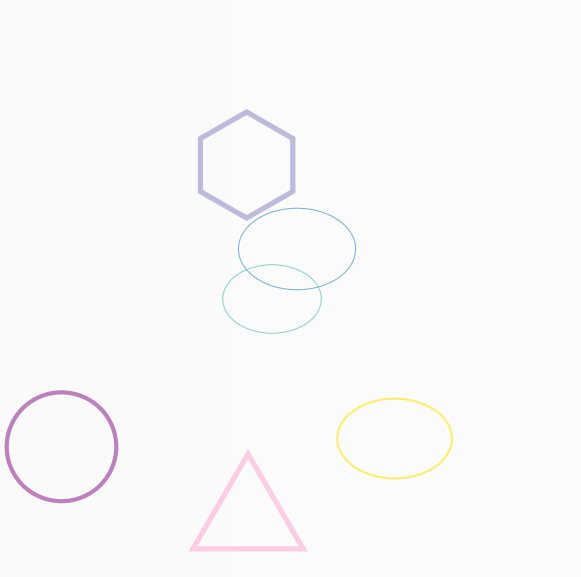[{"shape": "oval", "thickness": 0.5, "radius": 0.42, "center": [0.468, 0.481]}, {"shape": "hexagon", "thickness": 2.5, "radius": 0.46, "center": [0.424, 0.713]}, {"shape": "oval", "thickness": 0.5, "radius": 0.5, "center": [0.511, 0.568]}, {"shape": "triangle", "thickness": 2.5, "radius": 0.55, "center": [0.427, 0.103]}, {"shape": "circle", "thickness": 2, "radius": 0.47, "center": [0.106, 0.225]}, {"shape": "oval", "thickness": 1, "radius": 0.49, "center": [0.679, 0.24]}]